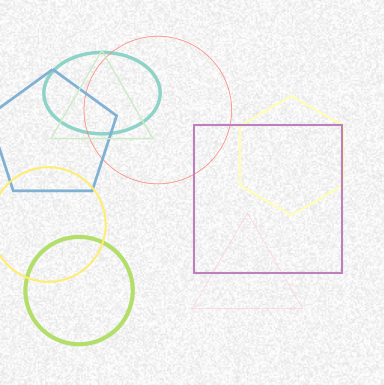[{"shape": "oval", "thickness": 2.5, "radius": 0.76, "center": [0.265, 0.758]}, {"shape": "hexagon", "thickness": 1.5, "radius": 0.77, "center": [0.757, 0.596]}, {"shape": "circle", "thickness": 0.5, "radius": 0.96, "center": [0.41, 0.714]}, {"shape": "pentagon", "thickness": 2, "radius": 0.87, "center": [0.137, 0.645]}, {"shape": "circle", "thickness": 3, "radius": 0.7, "center": [0.205, 0.245]}, {"shape": "triangle", "thickness": 0.5, "radius": 0.83, "center": [0.643, 0.281]}, {"shape": "square", "thickness": 1.5, "radius": 0.96, "center": [0.696, 0.483]}, {"shape": "triangle", "thickness": 1, "radius": 0.76, "center": [0.265, 0.716]}, {"shape": "circle", "thickness": 1.5, "radius": 0.74, "center": [0.126, 0.417]}]